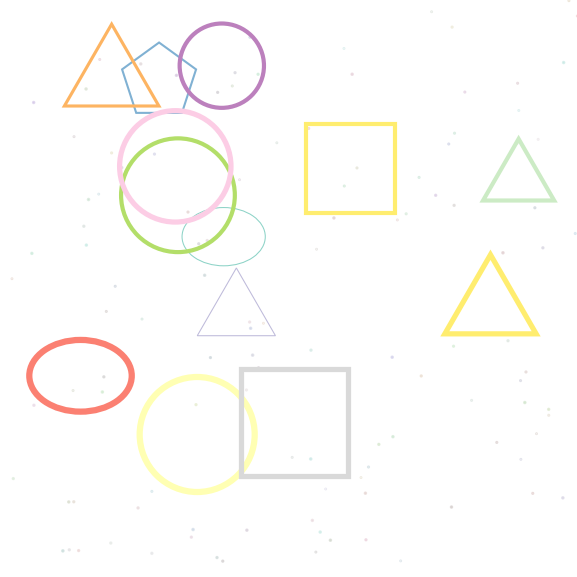[{"shape": "oval", "thickness": 0.5, "radius": 0.36, "center": [0.387, 0.589]}, {"shape": "circle", "thickness": 3, "radius": 0.5, "center": [0.341, 0.247]}, {"shape": "triangle", "thickness": 0.5, "radius": 0.39, "center": [0.409, 0.457]}, {"shape": "oval", "thickness": 3, "radius": 0.44, "center": [0.139, 0.348]}, {"shape": "pentagon", "thickness": 1, "radius": 0.34, "center": [0.275, 0.858]}, {"shape": "triangle", "thickness": 1.5, "radius": 0.47, "center": [0.193, 0.863]}, {"shape": "circle", "thickness": 2, "radius": 0.49, "center": [0.308, 0.661]}, {"shape": "circle", "thickness": 2.5, "radius": 0.48, "center": [0.304, 0.711]}, {"shape": "square", "thickness": 2.5, "radius": 0.46, "center": [0.51, 0.268]}, {"shape": "circle", "thickness": 2, "radius": 0.37, "center": [0.384, 0.885]}, {"shape": "triangle", "thickness": 2, "radius": 0.36, "center": [0.898, 0.687]}, {"shape": "triangle", "thickness": 2.5, "radius": 0.46, "center": [0.849, 0.467]}, {"shape": "square", "thickness": 2, "radius": 0.39, "center": [0.607, 0.707]}]